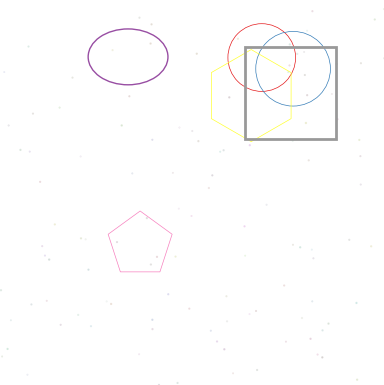[{"shape": "circle", "thickness": 0.5, "radius": 0.44, "center": [0.68, 0.851]}, {"shape": "circle", "thickness": 0.5, "radius": 0.48, "center": [0.761, 0.821]}, {"shape": "oval", "thickness": 1, "radius": 0.52, "center": [0.333, 0.852]}, {"shape": "hexagon", "thickness": 0.5, "radius": 0.6, "center": [0.653, 0.752]}, {"shape": "pentagon", "thickness": 0.5, "radius": 0.44, "center": [0.364, 0.365]}, {"shape": "square", "thickness": 2, "radius": 0.6, "center": [0.754, 0.759]}]